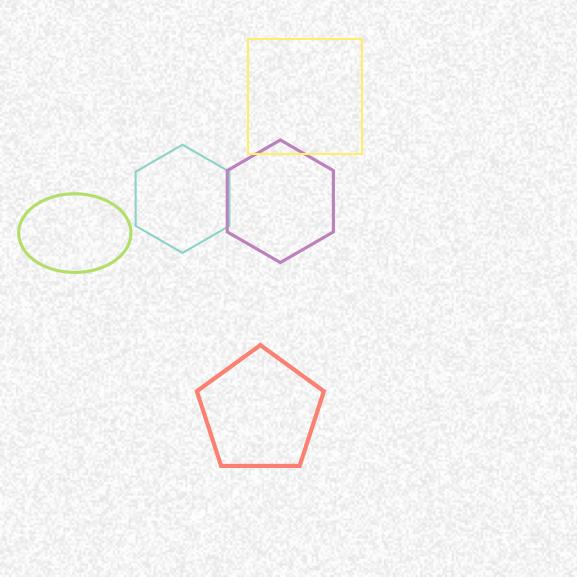[{"shape": "hexagon", "thickness": 1, "radius": 0.47, "center": [0.316, 0.655]}, {"shape": "pentagon", "thickness": 2, "radius": 0.58, "center": [0.451, 0.286]}, {"shape": "oval", "thickness": 1.5, "radius": 0.49, "center": [0.13, 0.596]}, {"shape": "hexagon", "thickness": 1.5, "radius": 0.53, "center": [0.485, 0.651]}, {"shape": "square", "thickness": 1, "radius": 0.5, "center": [0.528, 0.832]}]